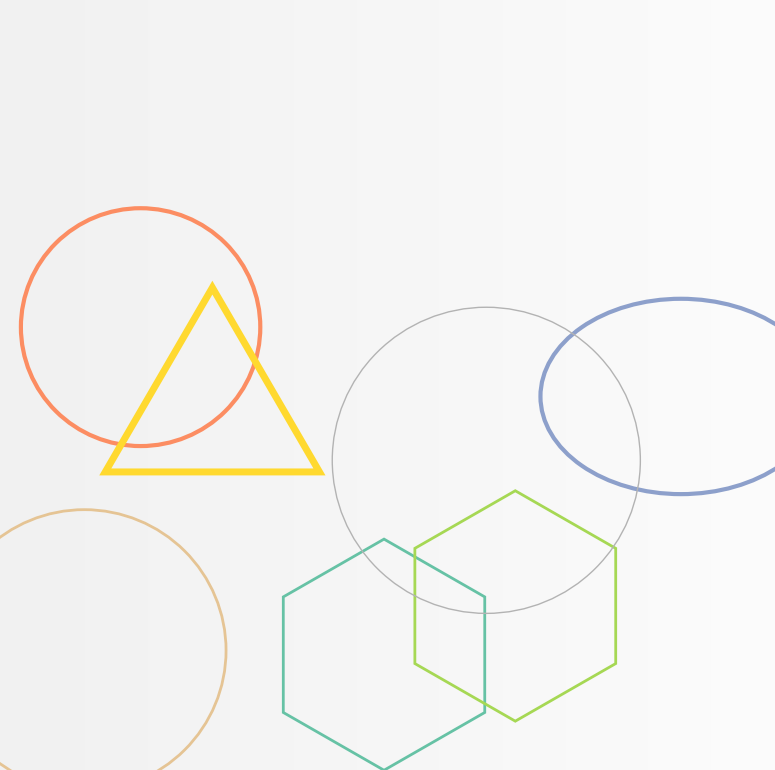[{"shape": "hexagon", "thickness": 1, "radius": 0.75, "center": [0.496, 0.15]}, {"shape": "circle", "thickness": 1.5, "radius": 0.77, "center": [0.181, 0.575]}, {"shape": "oval", "thickness": 1.5, "radius": 0.91, "center": [0.879, 0.485]}, {"shape": "hexagon", "thickness": 1, "radius": 0.75, "center": [0.665, 0.213]}, {"shape": "triangle", "thickness": 2.5, "radius": 0.8, "center": [0.274, 0.467]}, {"shape": "circle", "thickness": 1, "radius": 0.91, "center": [0.109, 0.155]}, {"shape": "circle", "thickness": 0.5, "radius": 0.99, "center": [0.627, 0.402]}]